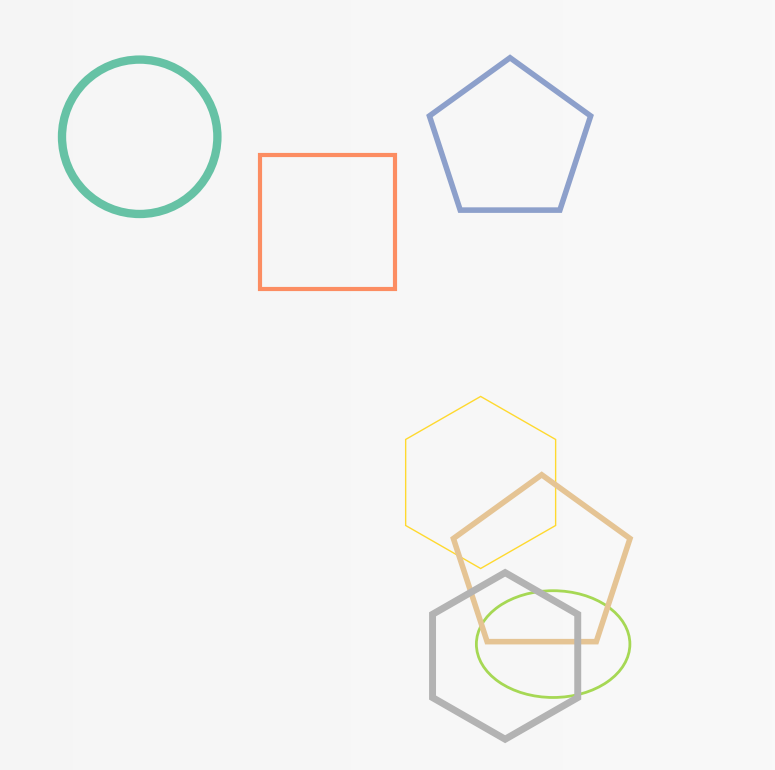[{"shape": "circle", "thickness": 3, "radius": 0.5, "center": [0.18, 0.822]}, {"shape": "square", "thickness": 1.5, "radius": 0.44, "center": [0.422, 0.711]}, {"shape": "pentagon", "thickness": 2, "radius": 0.55, "center": [0.658, 0.816]}, {"shape": "oval", "thickness": 1, "radius": 0.5, "center": [0.714, 0.164]}, {"shape": "hexagon", "thickness": 0.5, "radius": 0.56, "center": [0.62, 0.373]}, {"shape": "pentagon", "thickness": 2, "radius": 0.6, "center": [0.699, 0.264]}, {"shape": "hexagon", "thickness": 2.5, "radius": 0.54, "center": [0.652, 0.148]}]